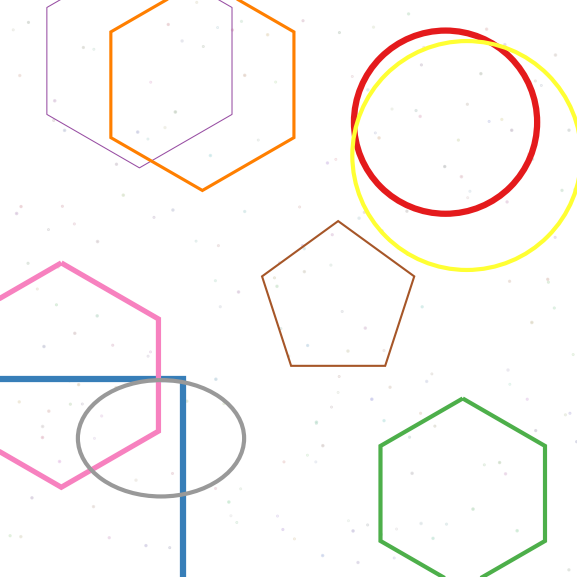[{"shape": "circle", "thickness": 3, "radius": 0.79, "center": [0.772, 0.788]}, {"shape": "square", "thickness": 3, "radius": 0.98, "center": [0.121, 0.148]}, {"shape": "hexagon", "thickness": 2, "radius": 0.82, "center": [0.801, 0.145]}, {"shape": "hexagon", "thickness": 0.5, "radius": 0.93, "center": [0.241, 0.894]}, {"shape": "hexagon", "thickness": 1.5, "radius": 0.92, "center": [0.35, 0.852]}, {"shape": "circle", "thickness": 2, "radius": 0.99, "center": [0.808, 0.73]}, {"shape": "pentagon", "thickness": 1, "radius": 0.69, "center": [0.586, 0.478]}, {"shape": "hexagon", "thickness": 2.5, "radius": 0.97, "center": [0.106, 0.35]}, {"shape": "oval", "thickness": 2, "radius": 0.72, "center": [0.279, 0.24]}]